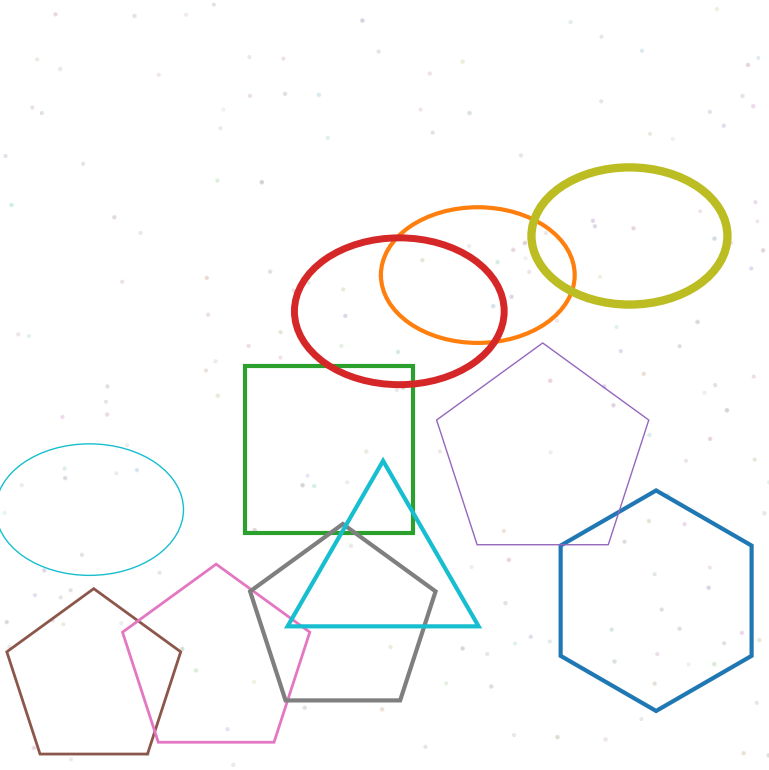[{"shape": "hexagon", "thickness": 1.5, "radius": 0.72, "center": [0.852, 0.22]}, {"shape": "oval", "thickness": 1.5, "radius": 0.63, "center": [0.621, 0.643]}, {"shape": "square", "thickness": 1.5, "radius": 0.54, "center": [0.427, 0.416]}, {"shape": "oval", "thickness": 2.5, "radius": 0.68, "center": [0.519, 0.596]}, {"shape": "pentagon", "thickness": 0.5, "radius": 0.72, "center": [0.705, 0.41]}, {"shape": "pentagon", "thickness": 1, "radius": 0.59, "center": [0.122, 0.117]}, {"shape": "pentagon", "thickness": 1, "radius": 0.64, "center": [0.281, 0.139]}, {"shape": "pentagon", "thickness": 1.5, "radius": 0.63, "center": [0.445, 0.193]}, {"shape": "oval", "thickness": 3, "radius": 0.64, "center": [0.817, 0.694]}, {"shape": "triangle", "thickness": 1.5, "radius": 0.72, "center": [0.498, 0.258]}, {"shape": "oval", "thickness": 0.5, "radius": 0.61, "center": [0.116, 0.338]}]